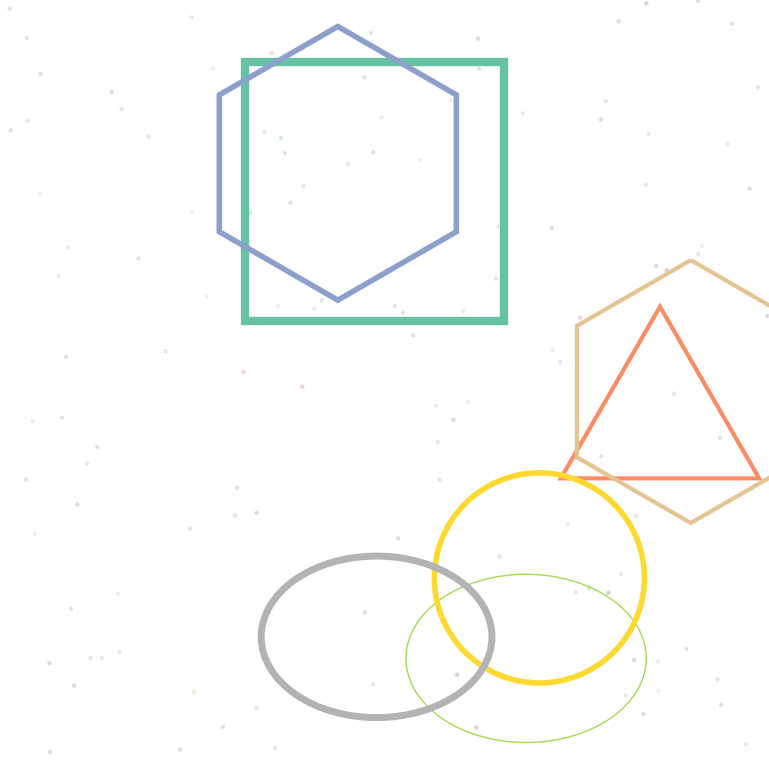[{"shape": "square", "thickness": 3, "radius": 0.84, "center": [0.486, 0.751]}, {"shape": "triangle", "thickness": 1.5, "radius": 0.74, "center": [0.857, 0.453]}, {"shape": "hexagon", "thickness": 2, "radius": 0.89, "center": [0.439, 0.788]}, {"shape": "oval", "thickness": 0.5, "radius": 0.78, "center": [0.683, 0.145]}, {"shape": "circle", "thickness": 2, "radius": 0.68, "center": [0.7, 0.249]}, {"shape": "hexagon", "thickness": 1.5, "radius": 0.85, "center": [0.897, 0.491]}, {"shape": "oval", "thickness": 2.5, "radius": 0.75, "center": [0.489, 0.173]}]